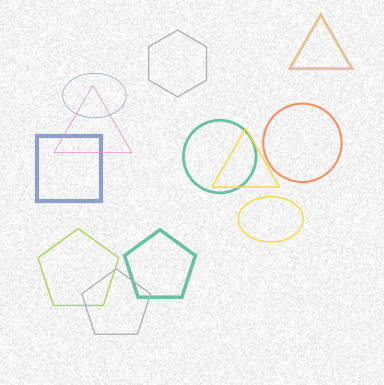[{"shape": "circle", "thickness": 2, "radius": 0.47, "center": [0.571, 0.593]}, {"shape": "pentagon", "thickness": 2.5, "radius": 0.48, "center": [0.416, 0.306]}, {"shape": "circle", "thickness": 1.5, "radius": 0.51, "center": [0.786, 0.629]}, {"shape": "square", "thickness": 3, "radius": 0.42, "center": [0.18, 0.563]}, {"shape": "oval", "thickness": 0.5, "radius": 0.41, "center": [0.245, 0.752]}, {"shape": "triangle", "thickness": 0.5, "radius": 0.58, "center": [0.241, 0.662]}, {"shape": "pentagon", "thickness": 1, "radius": 0.55, "center": [0.203, 0.296]}, {"shape": "triangle", "thickness": 1, "radius": 0.51, "center": [0.638, 0.565]}, {"shape": "oval", "thickness": 1, "radius": 0.42, "center": [0.703, 0.43]}, {"shape": "triangle", "thickness": 2, "radius": 0.47, "center": [0.833, 0.868]}, {"shape": "pentagon", "thickness": 1, "radius": 0.47, "center": [0.302, 0.208]}, {"shape": "hexagon", "thickness": 1, "radius": 0.43, "center": [0.461, 0.835]}]